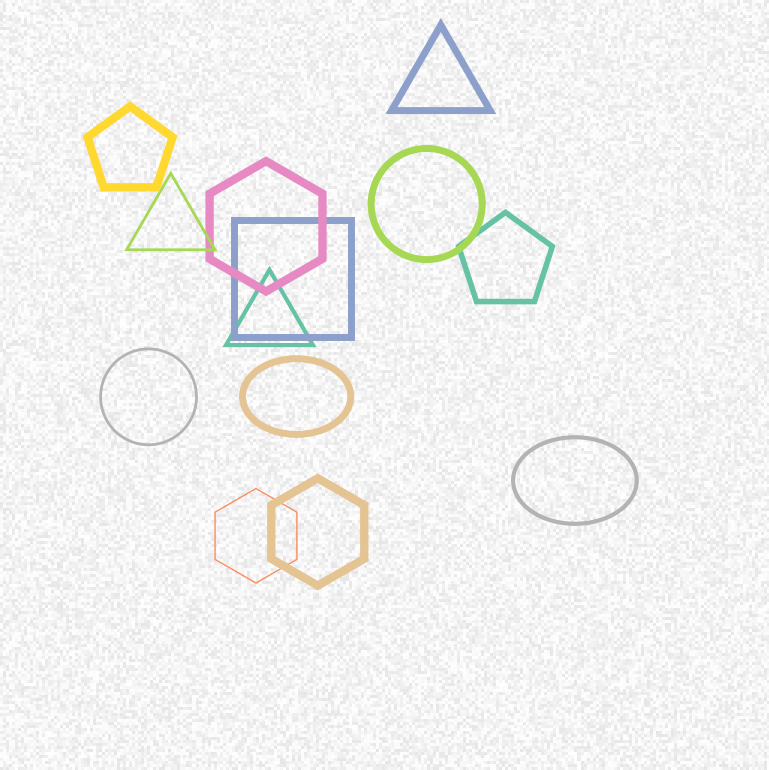[{"shape": "triangle", "thickness": 1.5, "radius": 0.33, "center": [0.35, 0.584]}, {"shape": "pentagon", "thickness": 2, "radius": 0.32, "center": [0.656, 0.66]}, {"shape": "hexagon", "thickness": 0.5, "radius": 0.31, "center": [0.332, 0.304]}, {"shape": "triangle", "thickness": 2.5, "radius": 0.37, "center": [0.573, 0.893]}, {"shape": "square", "thickness": 2.5, "radius": 0.38, "center": [0.38, 0.638]}, {"shape": "hexagon", "thickness": 3, "radius": 0.42, "center": [0.345, 0.706]}, {"shape": "circle", "thickness": 2.5, "radius": 0.36, "center": [0.554, 0.735]}, {"shape": "triangle", "thickness": 1, "radius": 0.33, "center": [0.222, 0.709]}, {"shape": "pentagon", "thickness": 3, "radius": 0.29, "center": [0.169, 0.804]}, {"shape": "oval", "thickness": 2.5, "radius": 0.35, "center": [0.385, 0.485]}, {"shape": "hexagon", "thickness": 3, "radius": 0.35, "center": [0.413, 0.309]}, {"shape": "oval", "thickness": 1.5, "radius": 0.4, "center": [0.747, 0.376]}, {"shape": "circle", "thickness": 1, "radius": 0.31, "center": [0.193, 0.485]}]